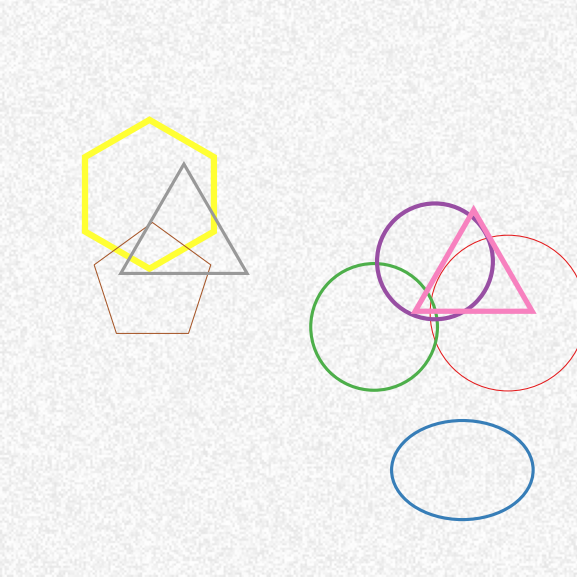[{"shape": "circle", "thickness": 0.5, "radius": 0.67, "center": [0.88, 0.457]}, {"shape": "oval", "thickness": 1.5, "radius": 0.61, "center": [0.801, 0.185]}, {"shape": "circle", "thickness": 1.5, "radius": 0.55, "center": [0.648, 0.433]}, {"shape": "circle", "thickness": 2, "radius": 0.5, "center": [0.753, 0.547]}, {"shape": "hexagon", "thickness": 3, "radius": 0.64, "center": [0.259, 0.663]}, {"shape": "pentagon", "thickness": 0.5, "radius": 0.53, "center": [0.264, 0.508]}, {"shape": "triangle", "thickness": 2.5, "radius": 0.58, "center": [0.82, 0.519]}, {"shape": "triangle", "thickness": 1.5, "radius": 0.63, "center": [0.318, 0.589]}]